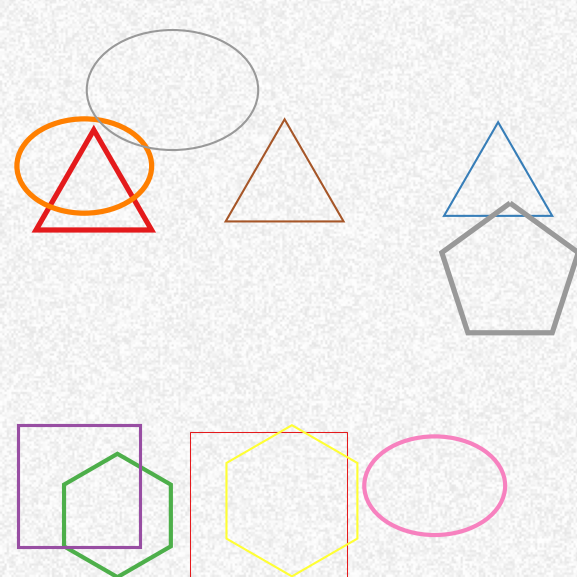[{"shape": "square", "thickness": 0.5, "radius": 0.68, "center": [0.465, 0.114]}, {"shape": "triangle", "thickness": 2.5, "radius": 0.58, "center": [0.162, 0.659]}, {"shape": "triangle", "thickness": 1, "radius": 0.54, "center": [0.863, 0.679]}, {"shape": "hexagon", "thickness": 2, "radius": 0.53, "center": [0.203, 0.107]}, {"shape": "square", "thickness": 1.5, "radius": 0.53, "center": [0.137, 0.157]}, {"shape": "oval", "thickness": 2.5, "radius": 0.58, "center": [0.146, 0.712]}, {"shape": "hexagon", "thickness": 1, "radius": 0.65, "center": [0.505, 0.132]}, {"shape": "triangle", "thickness": 1, "radius": 0.59, "center": [0.493, 0.675]}, {"shape": "oval", "thickness": 2, "radius": 0.61, "center": [0.753, 0.158]}, {"shape": "pentagon", "thickness": 2.5, "radius": 0.62, "center": [0.883, 0.523]}, {"shape": "oval", "thickness": 1, "radius": 0.74, "center": [0.299, 0.843]}]